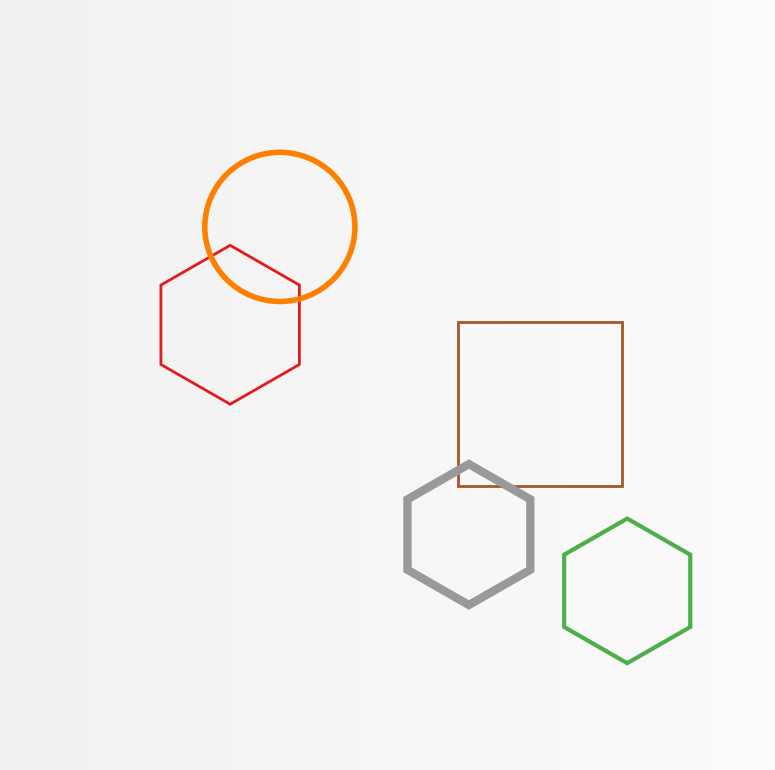[{"shape": "hexagon", "thickness": 1, "radius": 0.52, "center": [0.297, 0.578]}, {"shape": "hexagon", "thickness": 1.5, "radius": 0.47, "center": [0.809, 0.233]}, {"shape": "circle", "thickness": 2, "radius": 0.48, "center": [0.361, 0.705]}, {"shape": "square", "thickness": 1, "radius": 0.53, "center": [0.697, 0.476]}, {"shape": "hexagon", "thickness": 3, "radius": 0.46, "center": [0.605, 0.306]}]